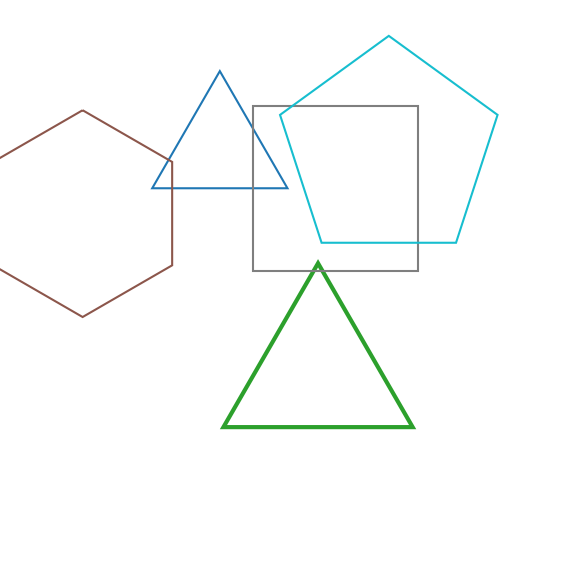[{"shape": "triangle", "thickness": 1, "radius": 0.68, "center": [0.381, 0.741]}, {"shape": "triangle", "thickness": 2, "radius": 0.95, "center": [0.551, 0.354]}, {"shape": "hexagon", "thickness": 1, "radius": 0.9, "center": [0.143, 0.629]}, {"shape": "square", "thickness": 1, "radius": 0.71, "center": [0.58, 0.673]}, {"shape": "pentagon", "thickness": 1, "radius": 0.99, "center": [0.673, 0.739]}]